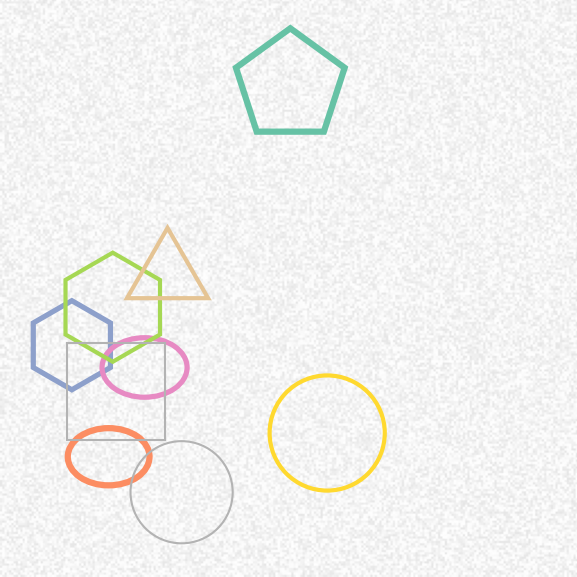[{"shape": "pentagon", "thickness": 3, "radius": 0.49, "center": [0.503, 0.851]}, {"shape": "oval", "thickness": 3, "radius": 0.35, "center": [0.188, 0.208]}, {"shape": "hexagon", "thickness": 2.5, "radius": 0.39, "center": [0.124, 0.401]}, {"shape": "oval", "thickness": 2.5, "radius": 0.37, "center": [0.25, 0.363]}, {"shape": "hexagon", "thickness": 2, "radius": 0.47, "center": [0.195, 0.467]}, {"shape": "circle", "thickness": 2, "radius": 0.5, "center": [0.567, 0.249]}, {"shape": "triangle", "thickness": 2, "radius": 0.41, "center": [0.29, 0.523]}, {"shape": "square", "thickness": 1, "radius": 0.42, "center": [0.201, 0.321]}, {"shape": "circle", "thickness": 1, "radius": 0.44, "center": [0.314, 0.147]}]